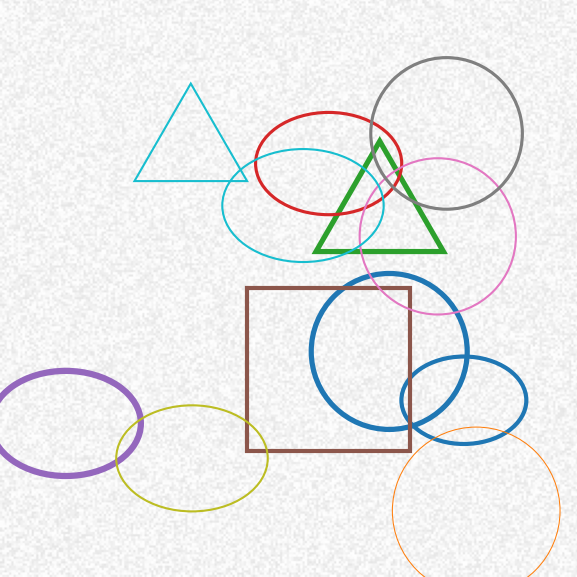[{"shape": "circle", "thickness": 2.5, "radius": 0.68, "center": [0.674, 0.391]}, {"shape": "oval", "thickness": 2, "radius": 0.54, "center": [0.803, 0.306]}, {"shape": "circle", "thickness": 0.5, "radius": 0.73, "center": [0.825, 0.114]}, {"shape": "triangle", "thickness": 2.5, "radius": 0.64, "center": [0.658, 0.627]}, {"shape": "oval", "thickness": 1.5, "radius": 0.63, "center": [0.569, 0.716]}, {"shape": "oval", "thickness": 3, "radius": 0.65, "center": [0.114, 0.266]}, {"shape": "square", "thickness": 2, "radius": 0.71, "center": [0.569, 0.359]}, {"shape": "circle", "thickness": 1, "radius": 0.68, "center": [0.758, 0.59]}, {"shape": "circle", "thickness": 1.5, "radius": 0.66, "center": [0.773, 0.768]}, {"shape": "oval", "thickness": 1, "radius": 0.66, "center": [0.332, 0.205]}, {"shape": "oval", "thickness": 1, "radius": 0.7, "center": [0.525, 0.643]}, {"shape": "triangle", "thickness": 1, "radius": 0.56, "center": [0.33, 0.742]}]